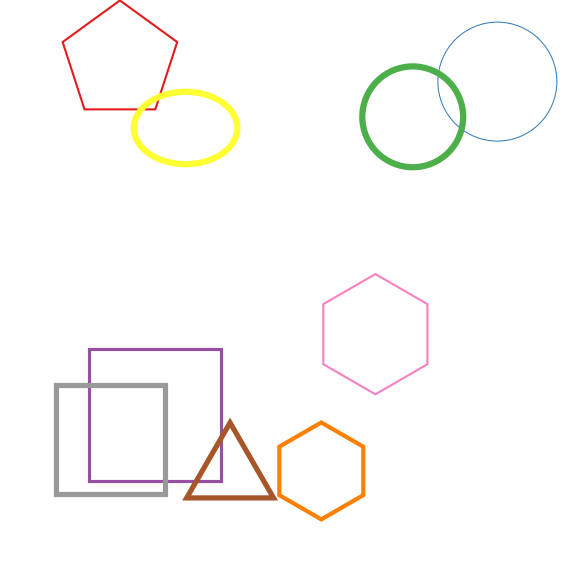[{"shape": "pentagon", "thickness": 1, "radius": 0.52, "center": [0.208, 0.894]}, {"shape": "circle", "thickness": 0.5, "radius": 0.52, "center": [0.861, 0.858]}, {"shape": "circle", "thickness": 3, "radius": 0.44, "center": [0.715, 0.797]}, {"shape": "square", "thickness": 1.5, "radius": 0.57, "center": [0.268, 0.281]}, {"shape": "hexagon", "thickness": 2, "radius": 0.42, "center": [0.556, 0.184]}, {"shape": "oval", "thickness": 3, "radius": 0.45, "center": [0.321, 0.778]}, {"shape": "triangle", "thickness": 2.5, "radius": 0.43, "center": [0.398, 0.18]}, {"shape": "hexagon", "thickness": 1, "radius": 0.52, "center": [0.65, 0.42]}, {"shape": "square", "thickness": 2.5, "radius": 0.47, "center": [0.192, 0.238]}]